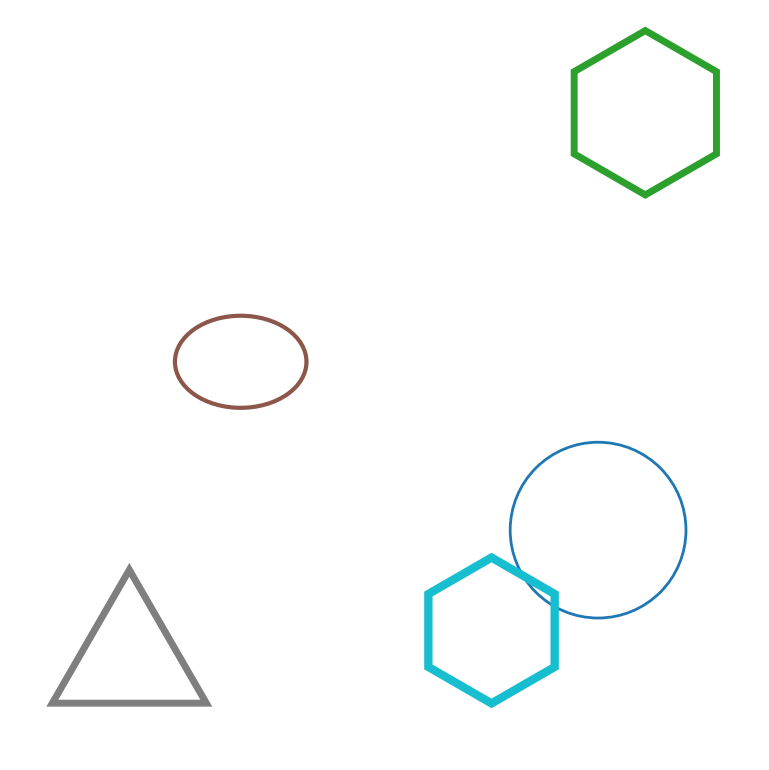[{"shape": "circle", "thickness": 1, "radius": 0.57, "center": [0.777, 0.312]}, {"shape": "hexagon", "thickness": 2.5, "radius": 0.53, "center": [0.838, 0.854]}, {"shape": "oval", "thickness": 1.5, "radius": 0.43, "center": [0.313, 0.53]}, {"shape": "triangle", "thickness": 2.5, "radius": 0.58, "center": [0.168, 0.145]}, {"shape": "hexagon", "thickness": 3, "radius": 0.47, "center": [0.638, 0.181]}]